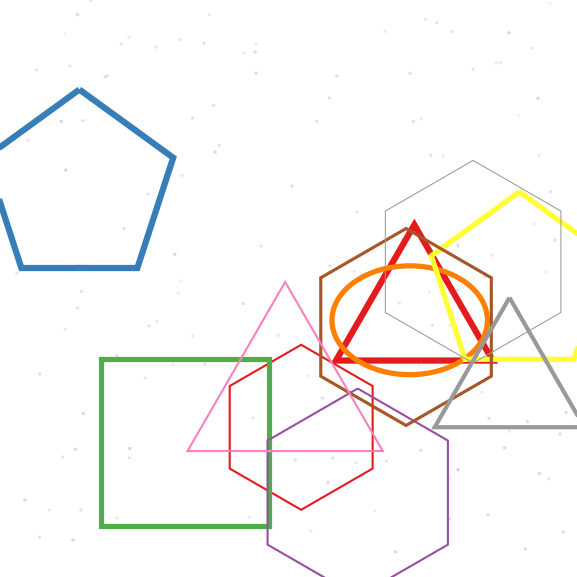[{"shape": "hexagon", "thickness": 1, "radius": 0.71, "center": [0.522, 0.259]}, {"shape": "triangle", "thickness": 3, "radius": 0.78, "center": [0.717, 0.453]}, {"shape": "pentagon", "thickness": 3, "radius": 0.85, "center": [0.137, 0.673]}, {"shape": "square", "thickness": 2.5, "radius": 0.72, "center": [0.321, 0.233]}, {"shape": "hexagon", "thickness": 1, "radius": 0.9, "center": [0.619, 0.146]}, {"shape": "oval", "thickness": 2.5, "radius": 0.67, "center": [0.709, 0.445]}, {"shape": "pentagon", "thickness": 2.5, "radius": 0.8, "center": [0.9, 0.507]}, {"shape": "hexagon", "thickness": 1.5, "radius": 0.85, "center": [0.703, 0.433]}, {"shape": "triangle", "thickness": 1, "radius": 0.98, "center": [0.494, 0.316]}, {"shape": "hexagon", "thickness": 0.5, "radius": 0.88, "center": [0.819, 0.546]}, {"shape": "triangle", "thickness": 2, "radius": 0.75, "center": [0.882, 0.334]}]